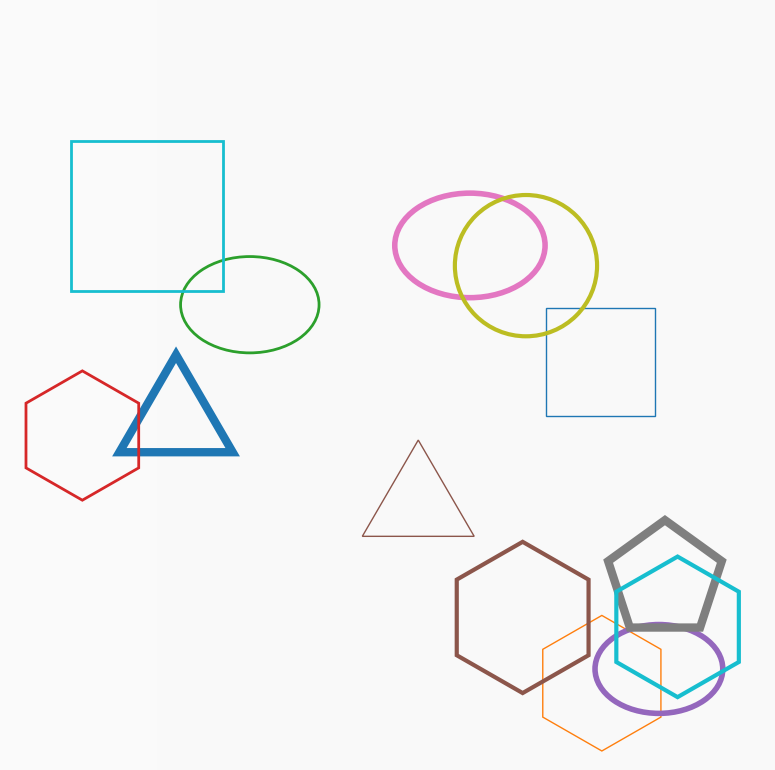[{"shape": "square", "thickness": 0.5, "radius": 0.35, "center": [0.775, 0.53]}, {"shape": "triangle", "thickness": 3, "radius": 0.42, "center": [0.227, 0.455]}, {"shape": "hexagon", "thickness": 0.5, "radius": 0.44, "center": [0.777, 0.113]}, {"shape": "oval", "thickness": 1, "radius": 0.45, "center": [0.322, 0.604]}, {"shape": "hexagon", "thickness": 1, "radius": 0.42, "center": [0.106, 0.434]}, {"shape": "oval", "thickness": 2, "radius": 0.41, "center": [0.85, 0.131]}, {"shape": "triangle", "thickness": 0.5, "radius": 0.42, "center": [0.54, 0.345]}, {"shape": "hexagon", "thickness": 1.5, "radius": 0.49, "center": [0.674, 0.198]}, {"shape": "oval", "thickness": 2, "radius": 0.48, "center": [0.606, 0.681]}, {"shape": "pentagon", "thickness": 3, "radius": 0.39, "center": [0.858, 0.247]}, {"shape": "circle", "thickness": 1.5, "radius": 0.46, "center": [0.679, 0.655]}, {"shape": "hexagon", "thickness": 1.5, "radius": 0.46, "center": [0.874, 0.186]}, {"shape": "square", "thickness": 1, "radius": 0.49, "center": [0.19, 0.72]}]